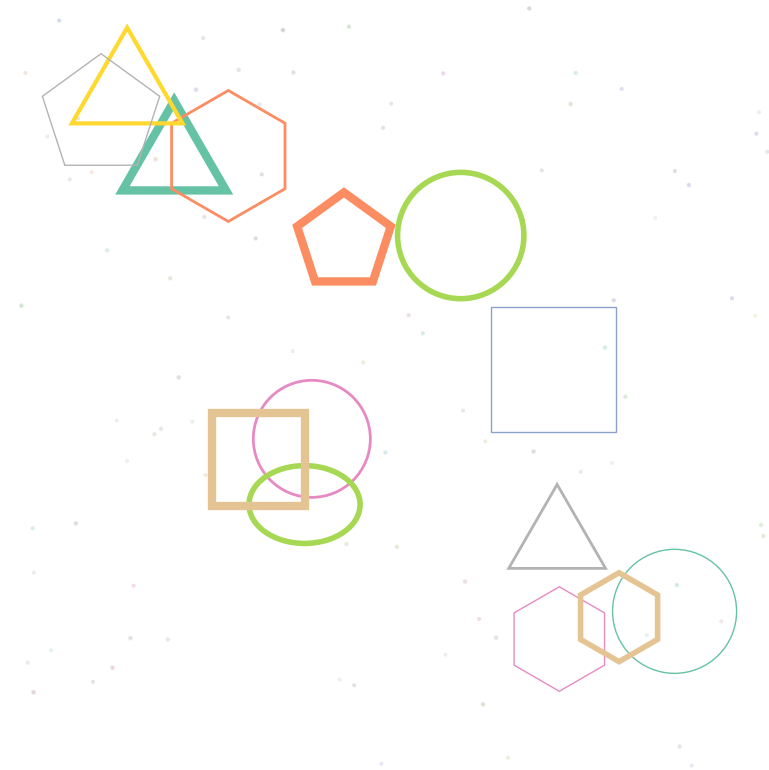[{"shape": "triangle", "thickness": 3, "radius": 0.39, "center": [0.226, 0.792]}, {"shape": "circle", "thickness": 0.5, "radius": 0.4, "center": [0.876, 0.206]}, {"shape": "pentagon", "thickness": 3, "radius": 0.32, "center": [0.447, 0.686]}, {"shape": "hexagon", "thickness": 1, "radius": 0.43, "center": [0.296, 0.797]}, {"shape": "square", "thickness": 0.5, "radius": 0.41, "center": [0.719, 0.52]}, {"shape": "circle", "thickness": 1, "radius": 0.38, "center": [0.405, 0.43]}, {"shape": "hexagon", "thickness": 0.5, "radius": 0.34, "center": [0.726, 0.17]}, {"shape": "oval", "thickness": 2, "radius": 0.36, "center": [0.396, 0.345]}, {"shape": "circle", "thickness": 2, "radius": 0.41, "center": [0.598, 0.694]}, {"shape": "triangle", "thickness": 1.5, "radius": 0.41, "center": [0.165, 0.881]}, {"shape": "square", "thickness": 3, "radius": 0.3, "center": [0.336, 0.403]}, {"shape": "hexagon", "thickness": 2, "radius": 0.29, "center": [0.804, 0.198]}, {"shape": "pentagon", "thickness": 0.5, "radius": 0.4, "center": [0.131, 0.85]}, {"shape": "triangle", "thickness": 1, "radius": 0.36, "center": [0.724, 0.298]}]